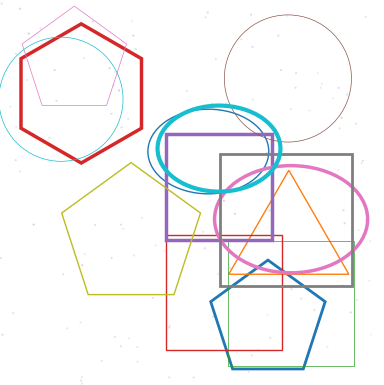[{"shape": "oval", "thickness": 1, "radius": 0.79, "center": [0.541, 0.606]}, {"shape": "pentagon", "thickness": 2, "radius": 0.78, "center": [0.696, 0.168]}, {"shape": "triangle", "thickness": 1, "radius": 0.9, "center": [0.75, 0.378]}, {"shape": "square", "thickness": 0.5, "radius": 0.82, "center": [0.756, 0.211]}, {"shape": "hexagon", "thickness": 2.5, "radius": 0.9, "center": [0.211, 0.757]}, {"shape": "square", "thickness": 1, "radius": 0.75, "center": [0.582, 0.24]}, {"shape": "square", "thickness": 2.5, "radius": 0.69, "center": [0.569, 0.514]}, {"shape": "circle", "thickness": 0.5, "radius": 0.83, "center": [0.748, 0.796]}, {"shape": "pentagon", "thickness": 0.5, "radius": 0.71, "center": [0.193, 0.842]}, {"shape": "oval", "thickness": 2.5, "radius": 0.99, "center": [0.756, 0.431]}, {"shape": "square", "thickness": 2, "radius": 0.86, "center": [0.743, 0.428]}, {"shape": "pentagon", "thickness": 1, "radius": 0.95, "center": [0.34, 0.388]}, {"shape": "circle", "thickness": 0.5, "radius": 0.81, "center": [0.158, 0.742]}, {"shape": "oval", "thickness": 3, "radius": 0.8, "center": [0.569, 0.614]}]